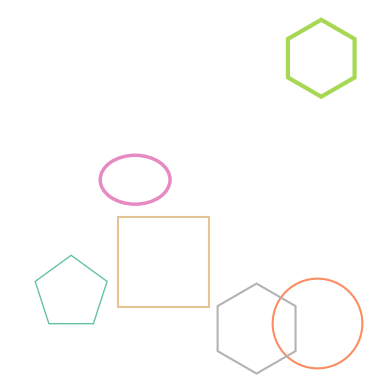[{"shape": "pentagon", "thickness": 1, "radius": 0.49, "center": [0.185, 0.239]}, {"shape": "circle", "thickness": 1.5, "radius": 0.58, "center": [0.825, 0.16]}, {"shape": "oval", "thickness": 2.5, "radius": 0.45, "center": [0.351, 0.533]}, {"shape": "hexagon", "thickness": 3, "radius": 0.5, "center": [0.834, 0.849]}, {"shape": "square", "thickness": 1.5, "radius": 0.58, "center": [0.425, 0.32]}, {"shape": "hexagon", "thickness": 1.5, "radius": 0.58, "center": [0.666, 0.147]}]